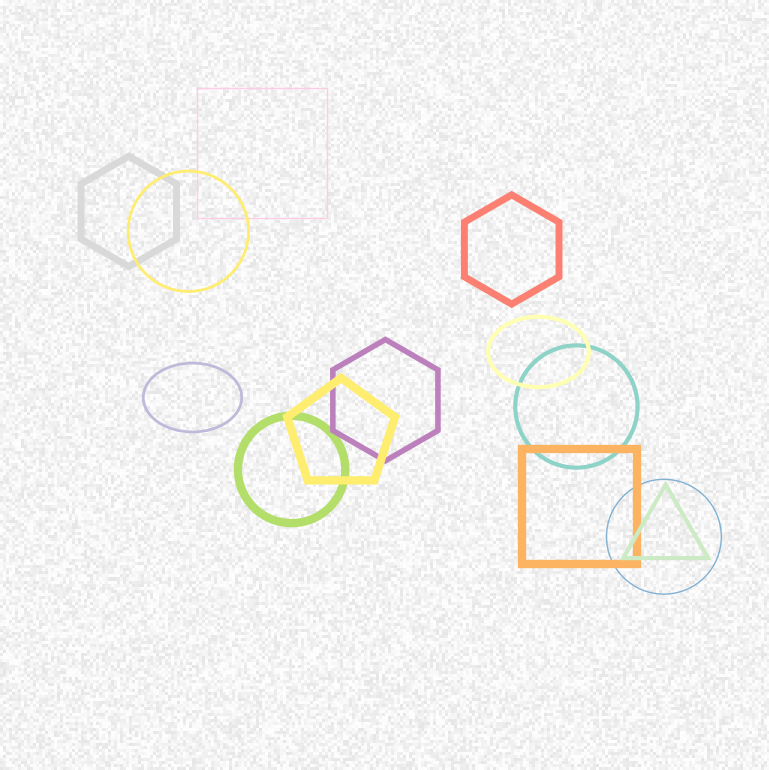[{"shape": "circle", "thickness": 1.5, "radius": 0.4, "center": [0.749, 0.472]}, {"shape": "oval", "thickness": 1.5, "radius": 0.33, "center": [0.699, 0.543]}, {"shape": "oval", "thickness": 1, "radius": 0.32, "center": [0.25, 0.484]}, {"shape": "hexagon", "thickness": 2.5, "radius": 0.35, "center": [0.665, 0.676]}, {"shape": "circle", "thickness": 0.5, "radius": 0.37, "center": [0.862, 0.303]}, {"shape": "square", "thickness": 3, "radius": 0.37, "center": [0.753, 0.342]}, {"shape": "circle", "thickness": 3, "radius": 0.35, "center": [0.379, 0.39]}, {"shape": "square", "thickness": 0.5, "radius": 0.42, "center": [0.34, 0.802]}, {"shape": "hexagon", "thickness": 2.5, "radius": 0.36, "center": [0.167, 0.725]}, {"shape": "hexagon", "thickness": 2, "radius": 0.39, "center": [0.5, 0.48]}, {"shape": "triangle", "thickness": 1.5, "radius": 0.32, "center": [0.865, 0.307]}, {"shape": "circle", "thickness": 1, "radius": 0.39, "center": [0.245, 0.7]}, {"shape": "pentagon", "thickness": 3, "radius": 0.37, "center": [0.443, 0.436]}]